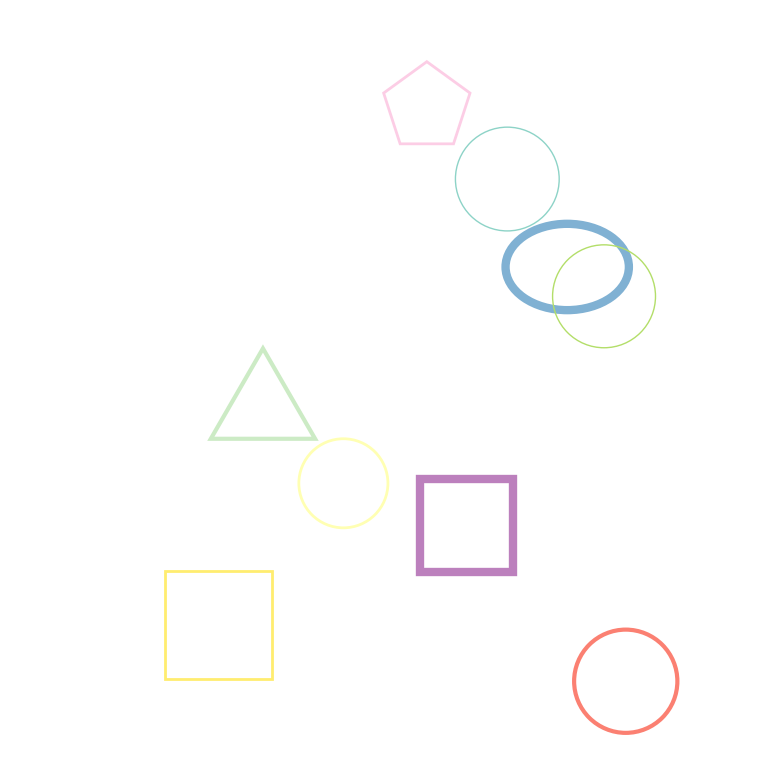[{"shape": "circle", "thickness": 0.5, "radius": 0.34, "center": [0.659, 0.767]}, {"shape": "circle", "thickness": 1, "radius": 0.29, "center": [0.446, 0.372]}, {"shape": "circle", "thickness": 1.5, "radius": 0.34, "center": [0.813, 0.115]}, {"shape": "oval", "thickness": 3, "radius": 0.4, "center": [0.737, 0.653]}, {"shape": "circle", "thickness": 0.5, "radius": 0.33, "center": [0.784, 0.615]}, {"shape": "pentagon", "thickness": 1, "radius": 0.29, "center": [0.554, 0.861]}, {"shape": "square", "thickness": 3, "radius": 0.3, "center": [0.606, 0.318]}, {"shape": "triangle", "thickness": 1.5, "radius": 0.39, "center": [0.342, 0.469]}, {"shape": "square", "thickness": 1, "radius": 0.35, "center": [0.284, 0.188]}]